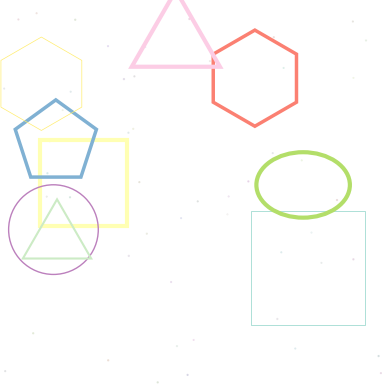[{"shape": "square", "thickness": 0.5, "radius": 0.74, "center": [0.799, 0.303]}, {"shape": "square", "thickness": 3, "radius": 0.56, "center": [0.217, 0.525]}, {"shape": "hexagon", "thickness": 2.5, "radius": 0.62, "center": [0.662, 0.797]}, {"shape": "pentagon", "thickness": 2.5, "radius": 0.55, "center": [0.145, 0.63]}, {"shape": "oval", "thickness": 3, "radius": 0.61, "center": [0.787, 0.52]}, {"shape": "triangle", "thickness": 3, "radius": 0.66, "center": [0.457, 0.893]}, {"shape": "circle", "thickness": 1, "radius": 0.58, "center": [0.139, 0.404]}, {"shape": "triangle", "thickness": 1.5, "radius": 0.51, "center": [0.148, 0.38]}, {"shape": "hexagon", "thickness": 0.5, "radius": 0.61, "center": [0.107, 0.782]}]